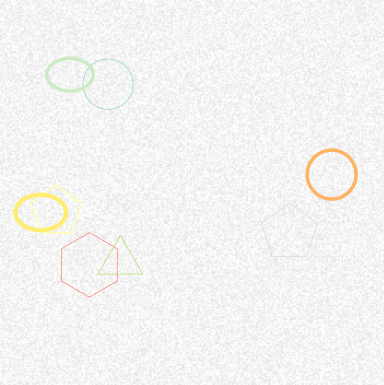[{"shape": "circle", "thickness": 0.5, "radius": 0.33, "center": [0.281, 0.781]}, {"shape": "pentagon", "thickness": 1, "radius": 0.34, "center": [0.146, 0.451]}, {"shape": "hexagon", "thickness": 0.5, "radius": 0.42, "center": [0.232, 0.312]}, {"shape": "circle", "thickness": 2.5, "radius": 0.32, "center": [0.861, 0.547]}, {"shape": "triangle", "thickness": 0.5, "radius": 0.34, "center": [0.313, 0.322]}, {"shape": "pentagon", "thickness": 0.5, "radius": 0.38, "center": [0.752, 0.396]}, {"shape": "oval", "thickness": 2.5, "radius": 0.3, "center": [0.182, 0.806]}, {"shape": "oval", "thickness": 3, "radius": 0.33, "center": [0.106, 0.448]}]